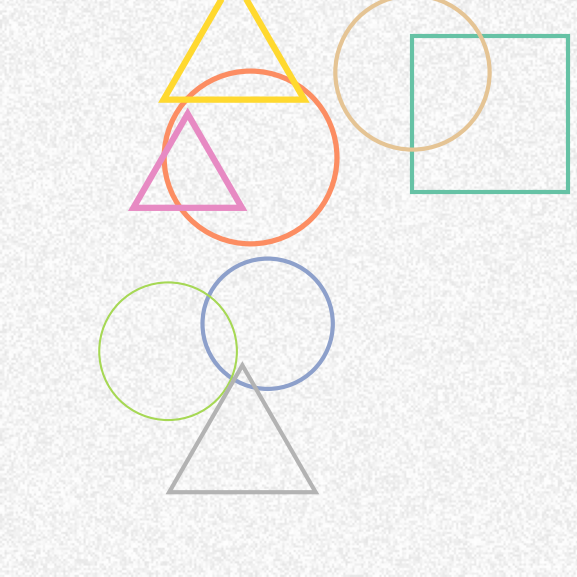[{"shape": "square", "thickness": 2, "radius": 0.68, "center": [0.848, 0.801]}, {"shape": "circle", "thickness": 2.5, "radius": 0.75, "center": [0.434, 0.726]}, {"shape": "circle", "thickness": 2, "radius": 0.56, "center": [0.463, 0.439]}, {"shape": "triangle", "thickness": 3, "radius": 0.54, "center": [0.325, 0.694]}, {"shape": "circle", "thickness": 1, "radius": 0.6, "center": [0.291, 0.391]}, {"shape": "triangle", "thickness": 3, "radius": 0.7, "center": [0.405, 0.897]}, {"shape": "circle", "thickness": 2, "radius": 0.67, "center": [0.714, 0.874]}, {"shape": "triangle", "thickness": 2, "radius": 0.73, "center": [0.42, 0.22]}]